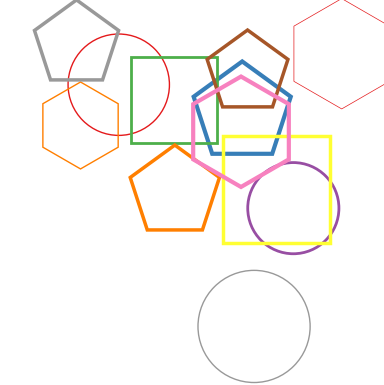[{"shape": "circle", "thickness": 1, "radius": 0.66, "center": [0.308, 0.78]}, {"shape": "hexagon", "thickness": 0.5, "radius": 0.72, "center": [0.888, 0.86]}, {"shape": "pentagon", "thickness": 3, "radius": 0.66, "center": [0.629, 0.708]}, {"shape": "square", "thickness": 2, "radius": 0.56, "center": [0.451, 0.741]}, {"shape": "circle", "thickness": 2, "radius": 0.59, "center": [0.762, 0.459]}, {"shape": "hexagon", "thickness": 1, "radius": 0.56, "center": [0.209, 0.674]}, {"shape": "pentagon", "thickness": 2.5, "radius": 0.61, "center": [0.454, 0.501]}, {"shape": "square", "thickness": 2.5, "radius": 0.69, "center": [0.719, 0.508]}, {"shape": "pentagon", "thickness": 2.5, "radius": 0.55, "center": [0.643, 0.812]}, {"shape": "hexagon", "thickness": 3, "radius": 0.72, "center": [0.626, 0.658]}, {"shape": "circle", "thickness": 1, "radius": 0.73, "center": [0.66, 0.152]}, {"shape": "pentagon", "thickness": 2.5, "radius": 0.57, "center": [0.199, 0.885]}]